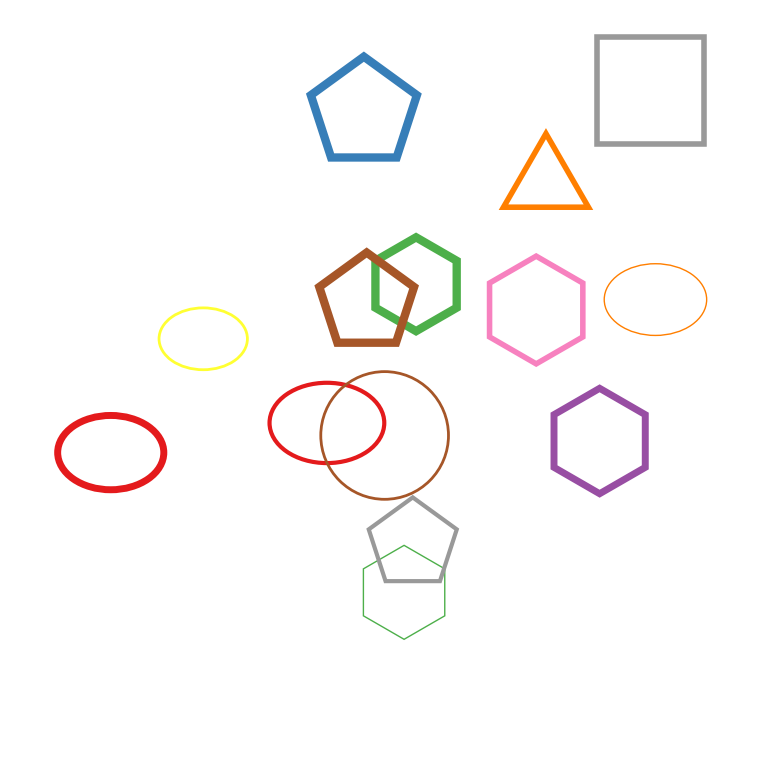[{"shape": "oval", "thickness": 1.5, "radius": 0.37, "center": [0.425, 0.451]}, {"shape": "oval", "thickness": 2.5, "radius": 0.34, "center": [0.144, 0.412]}, {"shape": "pentagon", "thickness": 3, "radius": 0.36, "center": [0.473, 0.854]}, {"shape": "hexagon", "thickness": 0.5, "radius": 0.31, "center": [0.525, 0.231]}, {"shape": "hexagon", "thickness": 3, "radius": 0.3, "center": [0.54, 0.631]}, {"shape": "hexagon", "thickness": 2.5, "radius": 0.34, "center": [0.779, 0.427]}, {"shape": "triangle", "thickness": 2, "radius": 0.32, "center": [0.709, 0.763]}, {"shape": "oval", "thickness": 0.5, "radius": 0.33, "center": [0.851, 0.611]}, {"shape": "oval", "thickness": 1, "radius": 0.29, "center": [0.264, 0.56]}, {"shape": "circle", "thickness": 1, "radius": 0.41, "center": [0.5, 0.434]}, {"shape": "pentagon", "thickness": 3, "radius": 0.32, "center": [0.476, 0.607]}, {"shape": "hexagon", "thickness": 2, "radius": 0.35, "center": [0.696, 0.597]}, {"shape": "square", "thickness": 2, "radius": 0.35, "center": [0.845, 0.883]}, {"shape": "pentagon", "thickness": 1.5, "radius": 0.3, "center": [0.536, 0.294]}]